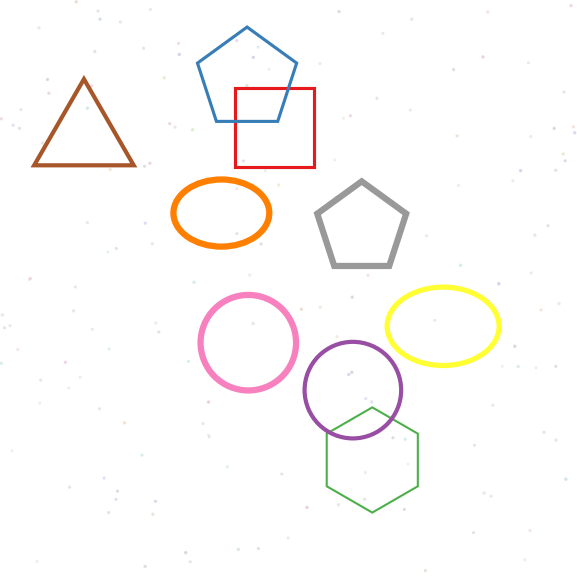[{"shape": "square", "thickness": 1.5, "radius": 0.34, "center": [0.476, 0.778]}, {"shape": "pentagon", "thickness": 1.5, "radius": 0.45, "center": [0.428, 0.862]}, {"shape": "hexagon", "thickness": 1, "radius": 0.46, "center": [0.645, 0.203]}, {"shape": "circle", "thickness": 2, "radius": 0.42, "center": [0.611, 0.324]}, {"shape": "oval", "thickness": 3, "radius": 0.41, "center": [0.383, 0.63]}, {"shape": "oval", "thickness": 2.5, "radius": 0.48, "center": [0.767, 0.434]}, {"shape": "triangle", "thickness": 2, "radius": 0.5, "center": [0.145, 0.763]}, {"shape": "circle", "thickness": 3, "radius": 0.41, "center": [0.43, 0.406]}, {"shape": "pentagon", "thickness": 3, "radius": 0.4, "center": [0.626, 0.604]}]